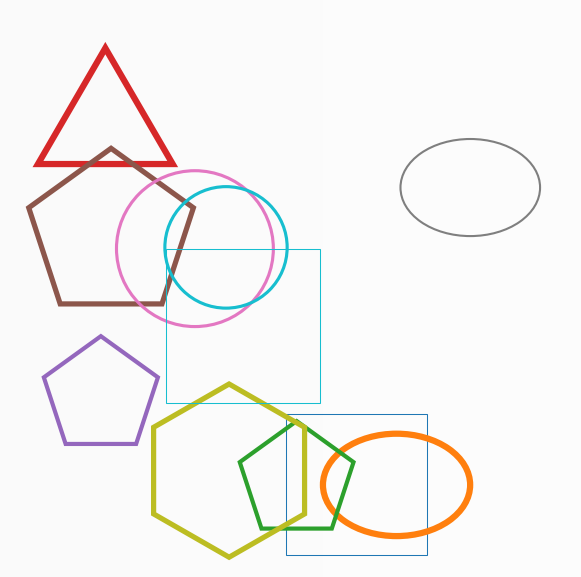[{"shape": "square", "thickness": 0.5, "radius": 0.61, "center": [0.613, 0.16]}, {"shape": "oval", "thickness": 3, "radius": 0.63, "center": [0.682, 0.159]}, {"shape": "pentagon", "thickness": 2, "radius": 0.51, "center": [0.51, 0.167]}, {"shape": "triangle", "thickness": 3, "radius": 0.67, "center": [0.181, 0.782]}, {"shape": "pentagon", "thickness": 2, "radius": 0.52, "center": [0.174, 0.314]}, {"shape": "pentagon", "thickness": 2.5, "radius": 0.74, "center": [0.191, 0.593]}, {"shape": "circle", "thickness": 1.5, "radius": 0.67, "center": [0.335, 0.569]}, {"shape": "oval", "thickness": 1, "radius": 0.6, "center": [0.809, 0.674]}, {"shape": "hexagon", "thickness": 2.5, "radius": 0.75, "center": [0.394, 0.184]}, {"shape": "circle", "thickness": 1.5, "radius": 0.53, "center": [0.389, 0.571]}, {"shape": "square", "thickness": 0.5, "radius": 0.67, "center": [0.418, 0.435]}]